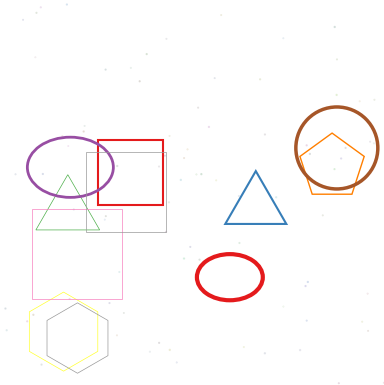[{"shape": "oval", "thickness": 3, "radius": 0.43, "center": [0.597, 0.28]}, {"shape": "square", "thickness": 1.5, "radius": 0.42, "center": [0.339, 0.553]}, {"shape": "triangle", "thickness": 1.5, "radius": 0.46, "center": [0.664, 0.464]}, {"shape": "triangle", "thickness": 0.5, "radius": 0.48, "center": [0.176, 0.451]}, {"shape": "oval", "thickness": 2, "radius": 0.56, "center": [0.183, 0.566]}, {"shape": "pentagon", "thickness": 1, "radius": 0.44, "center": [0.863, 0.567]}, {"shape": "hexagon", "thickness": 0.5, "radius": 0.51, "center": [0.165, 0.139]}, {"shape": "circle", "thickness": 2.5, "radius": 0.53, "center": [0.875, 0.616]}, {"shape": "square", "thickness": 0.5, "radius": 0.58, "center": [0.201, 0.34]}, {"shape": "hexagon", "thickness": 0.5, "radius": 0.46, "center": [0.201, 0.122]}, {"shape": "square", "thickness": 0.5, "radius": 0.52, "center": [0.328, 0.5]}]